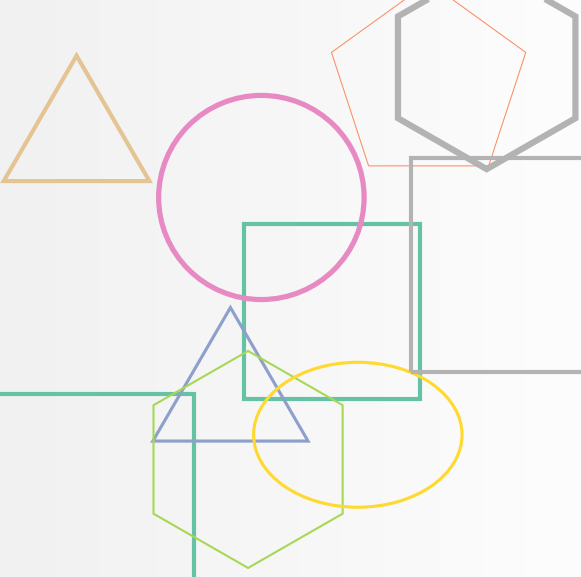[{"shape": "square", "thickness": 2, "radius": 0.75, "center": [0.571, 0.46]}, {"shape": "square", "thickness": 2, "radius": 0.99, "center": [0.136, 0.118]}, {"shape": "pentagon", "thickness": 0.5, "radius": 0.88, "center": [0.737, 0.854]}, {"shape": "triangle", "thickness": 1.5, "radius": 0.77, "center": [0.396, 0.312]}, {"shape": "circle", "thickness": 2.5, "radius": 0.88, "center": [0.45, 0.657]}, {"shape": "hexagon", "thickness": 1, "radius": 0.94, "center": [0.427, 0.204]}, {"shape": "oval", "thickness": 1.5, "radius": 0.9, "center": [0.616, 0.246]}, {"shape": "triangle", "thickness": 2, "radius": 0.72, "center": [0.132, 0.758]}, {"shape": "square", "thickness": 2, "radius": 0.93, "center": [0.892, 0.54]}, {"shape": "hexagon", "thickness": 3, "radius": 0.88, "center": [0.837, 0.883]}]